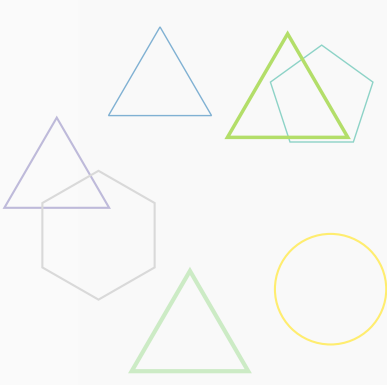[{"shape": "pentagon", "thickness": 1, "radius": 0.7, "center": [0.83, 0.744]}, {"shape": "triangle", "thickness": 1.5, "radius": 0.78, "center": [0.146, 0.538]}, {"shape": "triangle", "thickness": 1, "radius": 0.77, "center": [0.413, 0.777]}, {"shape": "triangle", "thickness": 2.5, "radius": 0.9, "center": [0.742, 0.733]}, {"shape": "hexagon", "thickness": 1.5, "radius": 0.84, "center": [0.254, 0.389]}, {"shape": "triangle", "thickness": 3, "radius": 0.87, "center": [0.49, 0.123]}, {"shape": "circle", "thickness": 1.5, "radius": 0.72, "center": [0.853, 0.249]}]